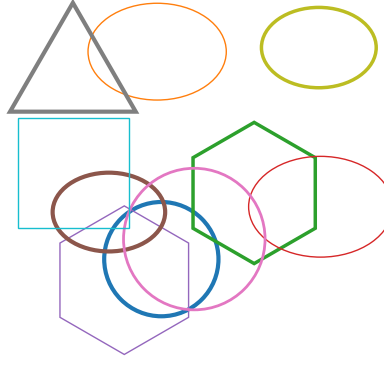[{"shape": "circle", "thickness": 3, "radius": 0.74, "center": [0.419, 0.327]}, {"shape": "oval", "thickness": 1, "radius": 0.9, "center": [0.408, 0.866]}, {"shape": "hexagon", "thickness": 2.5, "radius": 0.92, "center": [0.66, 0.499]}, {"shape": "oval", "thickness": 1, "radius": 0.93, "center": [0.833, 0.463]}, {"shape": "hexagon", "thickness": 1, "radius": 0.96, "center": [0.323, 0.272]}, {"shape": "oval", "thickness": 3, "radius": 0.73, "center": [0.283, 0.449]}, {"shape": "circle", "thickness": 2, "radius": 0.92, "center": [0.505, 0.379]}, {"shape": "triangle", "thickness": 3, "radius": 0.94, "center": [0.189, 0.804]}, {"shape": "oval", "thickness": 2.5, "radius": 0.75, "center": [0.828, 0.876]}, {"shape": "square", "thickness": 1, "radius": 0.72, "center": [0.192, 0.551]}]